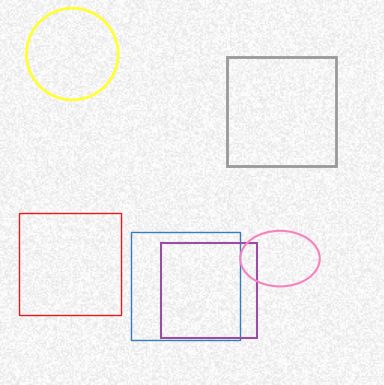[{"shape": "square", "thickness": 1, "radius": 0.66, "center": [0.182, 0.314]}, {"shape": "square", "thickness": 1, "radius": 0.7, "center": [0.482, 0.257]}, {"shape": "square", "thickness": 1.5, "radius": 0.62, "center": [0.542, 0.245]}, {"shape": "circle", "thickness": 2, "radius": 0.59, "center": [0.188, 0.86]}, {"shape": "oval", "thickness": 1.5, "radius": 0.52, "center": [0.727, 0.328]}, {"shape": "square", "thickness": 2, "radius": 0.71, "center": [0.73, 0.711]}]